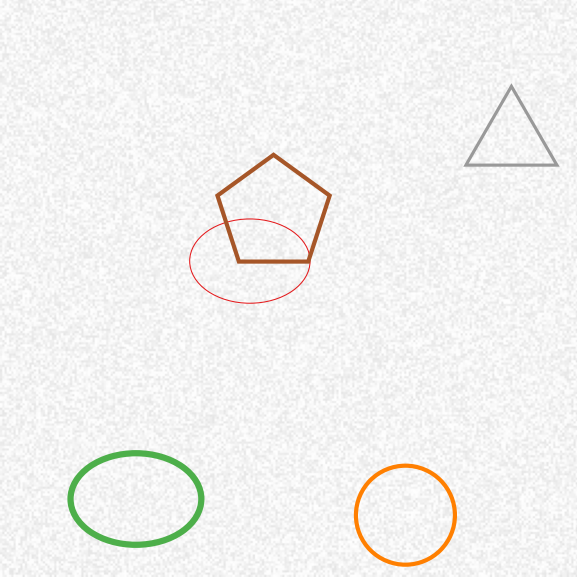[{"shape": "oval", "thickness": 0.5, "radius": 0.52, "center": [0.433, 0.547]}, {"shape": "oval", "thickness": 3, "radius": 0.57, "center": [0.235, 0.135]}, {"shape": "circle", "thickness": 2, "radius": 0.43, "center": [0.702, 0.107]}, {"shape": "pentagon", "thickness": 2, "radius": 0.51, "center": [0.474, 0.629]}, {"shape": "triangle", "thickness": 1.5, "radius": 0.45, "center": [0.886, 0.759]}]